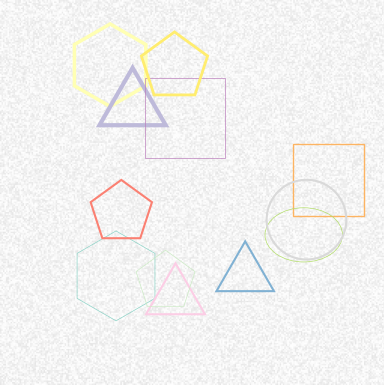[{"shape": "hexagon", "thickness": 0.5, "radius": 0.58, "center": [0.301, 0.283]}, {"shape": "hexagon", "thickness": 2.5, "radius": 0.54, "center": [0.286, 0.831]}, {"shape": "triangle", "thickness": 3, "radius": 0.5, "center": [0.344, 0.724]}, {"shape": "pentagon", "thickness": 1.5, "radius": 0.42, "center": [0.315, 0.449]}, {"shape": "triangle", "thickness": 1.5, "radius": 0.43, "center": [0.637, 0.287]}, {"shape": "square", "thickness": 1, "radius": 0.46, "center": [0.854, 0.532]}, {"shape": "oval", "thickness": 0.5, "radius": 0.5, "center": [0.789, 0.39]}, {"shape": "triangle", "thickness": 1.5, "radius": 0.44, "center": [0.456, 0.228]}, {"shape": "circle", "thickness": 1.5, "radius": 0.52, "center": [0.796, 0.429]}, {"shape": "square", "thickness": 0.5, "radius": 0.52, "center": [0.48, 0.694]}, {"shape": "pentagon", "thickness": 0.5, "radius": 0.4, "center": [0.43, 0.27]}, {"shape": "pentagon", "thickness": 2, "radius": 0.45, "center": [0.453, 0.827]}]